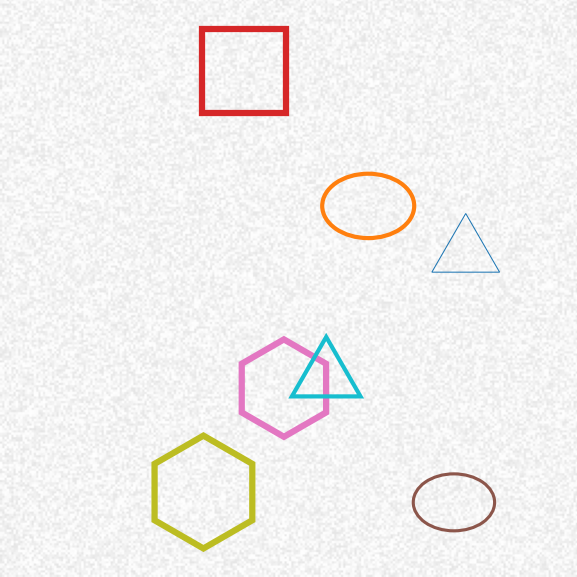[{"shape": "triangle", "thickness": 0.5, "radius": 0.34, "center": [0.806, 0.562]}, {"shape": "oval", "thickness": 2, "radius": 0.4, "center": [0.638, 0.643]}, {"shape": "square", "thickness": 3, "radius": 0.37, "center": [0.422, 0.876]}, {"shape": "oval", "thickness": 1.5, "radius": 0.35, "center": [0.786, 0.129]}, {"shape": "hexagon", "thickness": 3, "radius": 0.42, "center": [0.492, 0.327]}, {"shape": "hexagon", "thickness": 3, "radius": 0.49, "center": [0.352, 0.147]}, {"shape": "triangle", "thickness": 2, "radius": 0.34, "center": [0.565, 0.347]}]